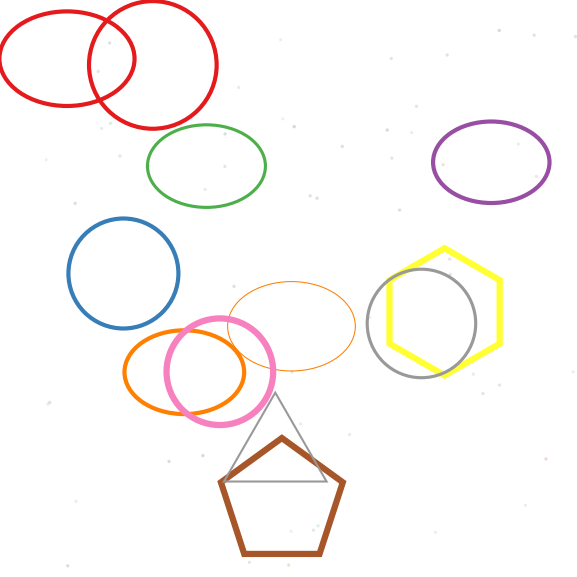[{"shape": "oval", "thickness": 2, "radius": 0.59, "center": [0.116, 0.898]}, {"shape": "circle", "thickness": 2, "radius": 0.55, "center": [0.265, 0.887]}, {"shape": "circle", "thickness": 2, "radius": 0.48, "center": [0.214, 0.526]}, {"shape": "oval", "thickness": 1.5, "radius": 0.51, "center": [0.357, 0.712]}, {"shape": "oval", "thickness": 2, "radius": 0.5, "center": [0.851, 0.718]}, {"shape": "oval", "thickness": 0.5, "radius": 0.55, "center": [0.505, 0.434]}, {"shape": "oval", "thickness": 2, "radius": 0.52, "center": [0.319, 0.355]}, {"shape": "hexagon", "thickness": 3, "radius": 0.55, "center": [0.77, 0.459]}, {"shape": "pentagon", "thickness": 3, "radius": 0.55, "center": [0.488, 0.13]}, {"shape": "circle", "thickness": 3, "radius": 0.46, "center": [0.381, 0.355]}, {"shape": "circle", "thickness": 1.5, "radius": 0.47, "center": [0.73, 0.439]}, {"shape": "triangle", "thickness": 1, "radius": 0.51, "center": [0.477, 0.217]}]